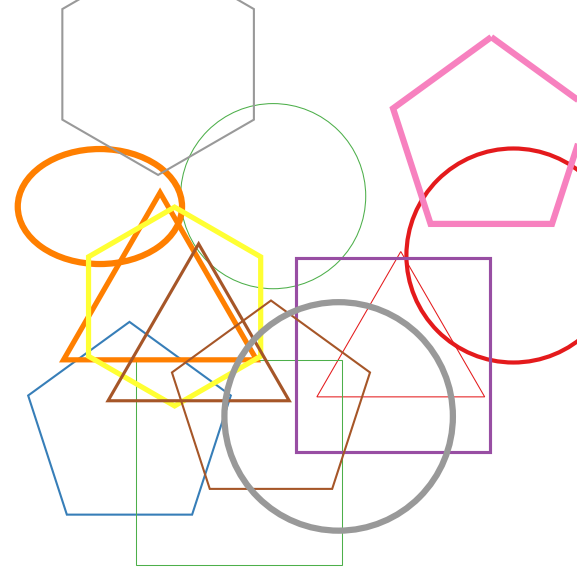[{"shape": "circle", "thickness": 2, "radius": 0.93, "center": [0.889, 0.557]}, {"shape": "triangle", "thickness": 0.5, "radius": 0.84, "center": [0.694, 0.396]}, {"shape": "pentagon", "thickness": 1, "radius": 0.92, "center": [0.224, 0.257]}, {"shape": "circle", "thickness": 0.5, "radius": 0.8, "center": [0.473, 0.659]}, {"shape": "square", "thickness": 0.5, "radius": 0.89, "center": [0.414, 0.198]}, {"shape": "square", "thickness": 1.5, "radius": 0.84, "center": [0.681, 0.385]}, {"shape": "oval", "thickness": 3, "radius": 0.71, "center": [0.173, 0.642]}, {"shape": "triangle", "thickness": 2.5, "radius": 0.97, "center": [0.277, 0.473]}, {"shape": "hexagon", "thickness": 2.5, "radius": 0.86, "center": [0.302, 0.468]}, {"shape": "triangle", "thickness": 1.5, "radius": 0.91, "center": [0.344, 0.396]}, {"shape": "pentagon", "thickness": 1, "radius": 0.9, "center": [0.469, 0.298]}, {"shape": "pentagon", "thickness": 3, "radius": 0.89, "center": [0.851, 0.756]}, {"shape": "circle", "thickness": 3, "radius": 0.99, "center": [0.586, 0.278]}, {"shape": "hexagon", "thickness": 1, "radius": 0.96, "center": [0.274, 0.888]}]